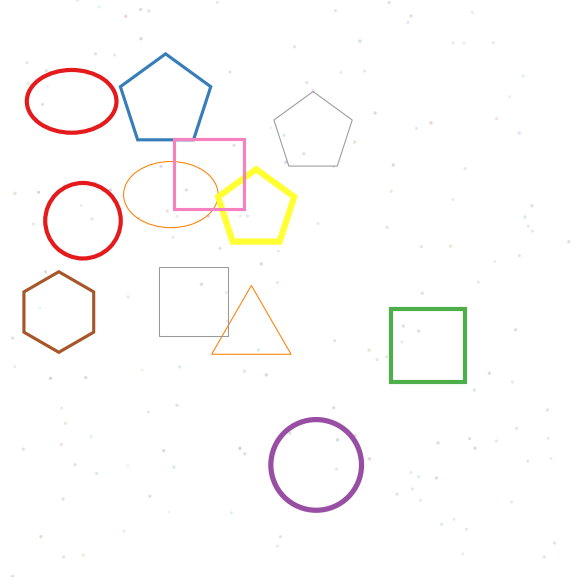[{"shape": "circle", "thickness": 2, "radius": 0.33, "center": [0.144, 0.617]}, {"shape": "oval", "thickness": 2, "radius": 0.39, "center": [0.124, 0.824]}, {"shape": "pentagon", "thickness": 1.5, "radius": 0.41, "center": [0.287, 0.824]}, {"shape": "square", "thickness": 2, "radius": 0.32, "center": [0.74, 0.401]}, {"shape": "circle", "thickness": 2.5, "radius": 0.39, "center": [0.548, 0.194]}, {"shape": "triangle", "thickness": 0.5, "radius": 0.4, "center": [0.435, 0.425]}, {"shape": "oval", "thickness": 0.5, "radius": 0.41, "center": [0.296, 0.662]}, {"shape": "pentagon", "thickness": 3, "radius": 0.35, "center": [0.444, 0.637]}, {"shape": "hexagon", "thickness": 1.5, "radius": 0.35, "center": [0.102, 0.459]}, {"shape": "square", "thickness": 1.5, "radius": 0.3, "center": [0.362, 0.698]}, {"shape": "square", "thickness": 0.5, "radius": 0.3, "center": [0.335, 0.477]}, {"shape": "pentagon", "thickness": 0.5, "radius": 0.36, "center": [0.542, 0.769]}]